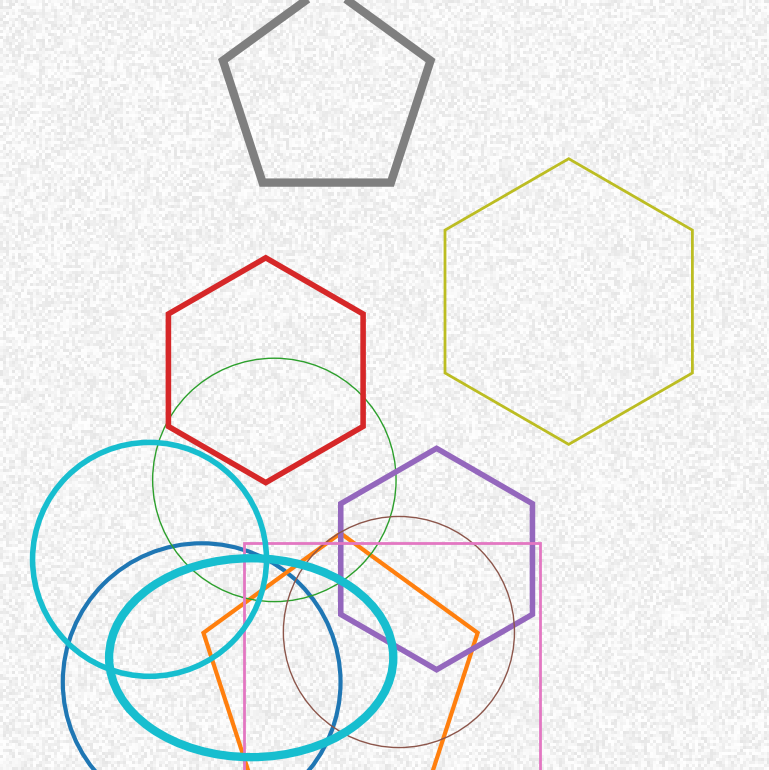[{"shape": "circle", "thickness": 1.5, "radius": 0.9, "center": [0.262, 0.114]}, {"shape": "pentagon", "thickness": 1.5, "radius": 0.94, "center": [0.442, 0.12]}, {"shape": "circle", "thickness": 0.5, "radius": 0.79, "center": [0.356, 0.377]}, {"shape": "hexagon", "thickness": 2, "radius": 0.73, "center": [0.345, 0.519]}, {"shape": "hexagon", "thickness": 2, "radius": 0.72, "center": [0.567, 0.274]}, {"shape": "circle", "thickness": 0.5, "radius": 0.75, "center": [0.518, 0.179]}, {"shape": "square", "thickness": 1, "radius": 0.96, "center": [0.509, 0.103]}, {"shape": "pentagon", "thickness": 3, "radius": 0.71, "center": [0.424, 0.878]}, {"shape": "hexagon", "thickness": 1, "radius": 0.93, "center": [0.739, 0.608]}, {"shape": "circle", "thickness": 2, "radius": 0.76, "center": [0.194, 0.274]}, {"shape": "oval", "thickness": 3, "radius": 0.92, "center": [0.326, 0.146]}]